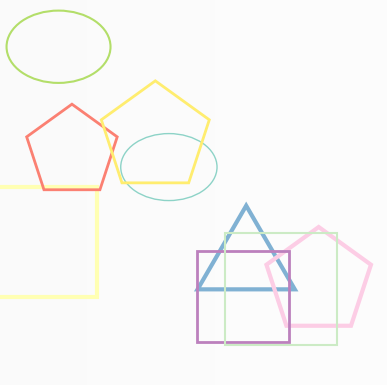[{"shape": "oval", "thickness": 1, "radius": 0.62, "center": [0.436, 0.566]}, {"shape": "square", "thickness": 3, "radius": 0.71, "center": [0.109, 0.37]}, {"shape": "pentagon", "thickness": 2, "radius": 0.61, "center": [0.186, 0.607]}, {"shape": "triangle", "thickness": 3, "radius": 0.72, "center": [0.635, 0.321]}, {"shape": "oval", "thickness": 1.5, "radius": 0.67, "center": [0.151, 0.879]}, {"shape": "pentagon", "thickness": 3, "radius": 0.71, "center": [0.822, 0.269]}, {"shape": "square", "thickness": 2, "radius": 0.59, "center": [0.627, 0.23]}, {"shape": "square", "thickness": 1.5, "radius": 0.72, "center": [0.724, 0.249]}, {"shape": "pentagon", "thickness": 2, "radius": 0.73, "center": [0.401, 0.644]}]